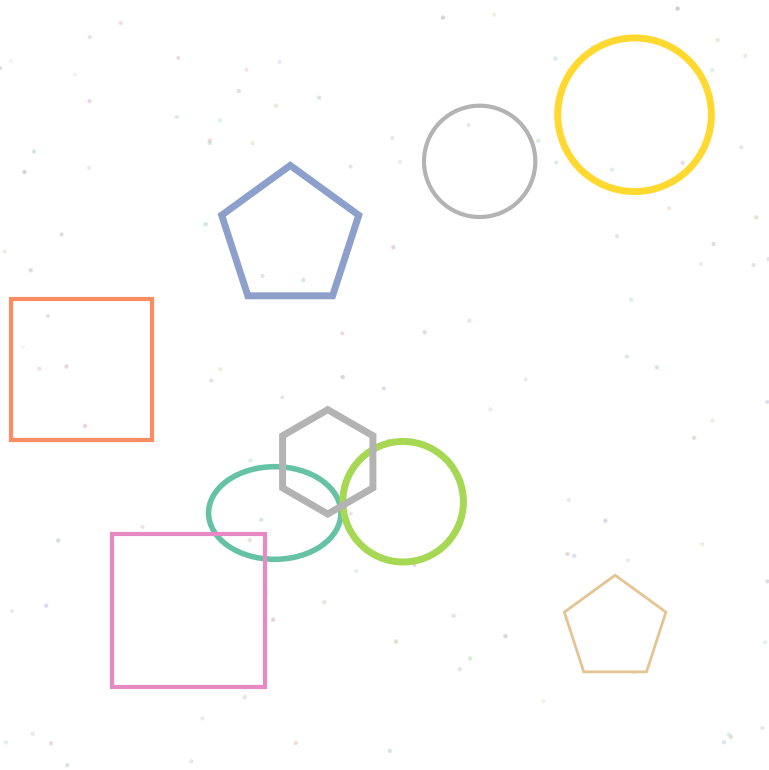[{"shape": "oval", "thickness": 2, "radius": 0.43, "center": [0.357, 0.334]}, {"shape": "square", "thickness": 1.5, "radius": 0.46, "center": [0.106, 0.52]}, {"shape": "pentagon", "thickness": 2.5, "radius": 0.47, "center": [0.377, 0.692]}, {"shape": "square", "thickness": 1.5, "radius": 0.5, "center": [0.244, 0.207]}, {"shape": "circle", "thickness": 2.5, "radius": 0.39, "center": [0.524, 0.348]}, {"shape": "circle", "thickness": 2.5, "radius": 0.5, "center": [0.824, 0.851]}, {"shape": "pentagon", "thickness": 1, "radius": 0.35, "center": [0.799, 0.184]}, {"shape": "hexagon", "thickness": 2.5, "radius": 0.34, "center": [0.426, 0.4]}, {"shape": "circle", "thickness": 1.5, "radius": 0.36, "center": [0.623, 0.79]}]